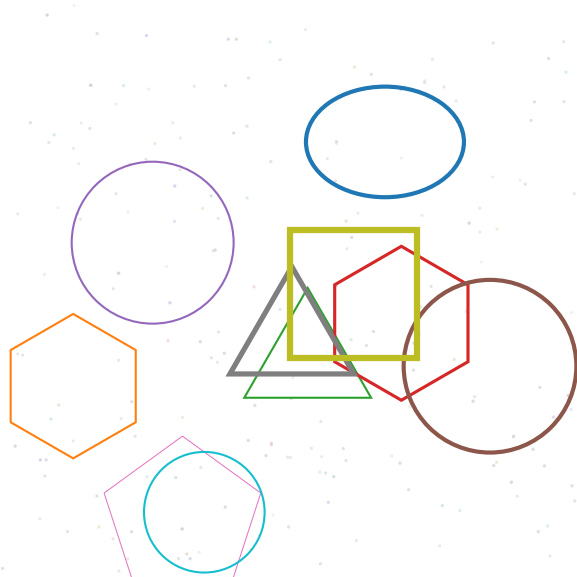[{"shape": "oval", "thickness": 2, "radius": 0.68, "center": [0.667, 0.753]}, {"shape": "hexagon", "thickness": 1, "radius": 0.63, "center": [0.127, 0.33]}, {"shape": "triangle", "thickness": 1, "radius": 0.63, "center": [0.533, 0.374]}, {"shape": "hexagon", "thickness": 1.5, "radius": 0.67, "center": [0.695, 0.439]}, {"shape": "circle", "thickness": 1, "radius": 0.7, "center": [0.264, 0.579]}, {"shape": "circle", "thickness": 2, "radius": 0.75, "center": [0.849, 0.365]}, {"shape": "pentagon", "thickness": 0.5, "radius": 0.71, "center": [0.316, 0.101]}, {"shape": "triangle", "thickness": 2.5, "radius": 0.62, "center": [0.505, 0.414]}, {"shape": "square", "thickness": 3, "radius": 0.55, "center": [0.612, 0.49]}, {"shape": "circle", "thickness": 1, "radius": 0.52, "center": [0.354, 0.112]}]